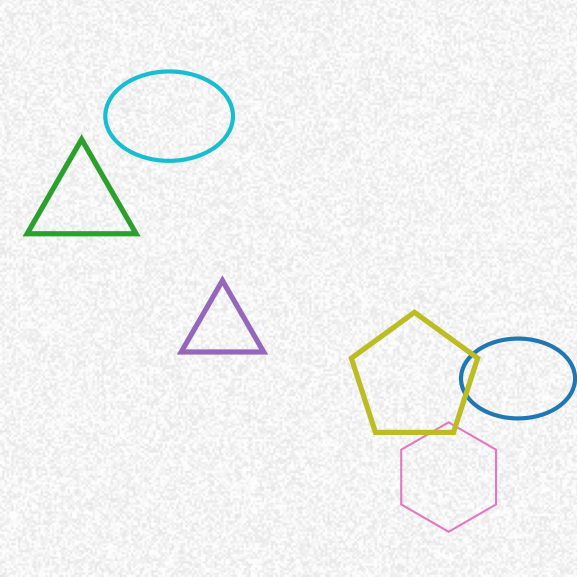[{"shape": "oval", "thickness": 2, "radius": 0.49, "center": [0.897, 0.344]}, {"shape": "triangle", "thickness": 2.5, "radius": 0.54, "center": [0.141, 0.649]}, {"shape": "triangle", "thickness": 2.5, "radius": 0.41, "center": [0.385, 0.431]}, {"shape": "hexagon", "thickness": 1, "radius": 0.47, "center": [0.777, 0.173]}, {"shape": "pentagon", "thickness": 2.5, "radius": 0.57, "center": [0.718, 0.343]}, {"shape": "oval", "thickness": 2, "radius": 0.55, "center": [0.293, 0.798]}]